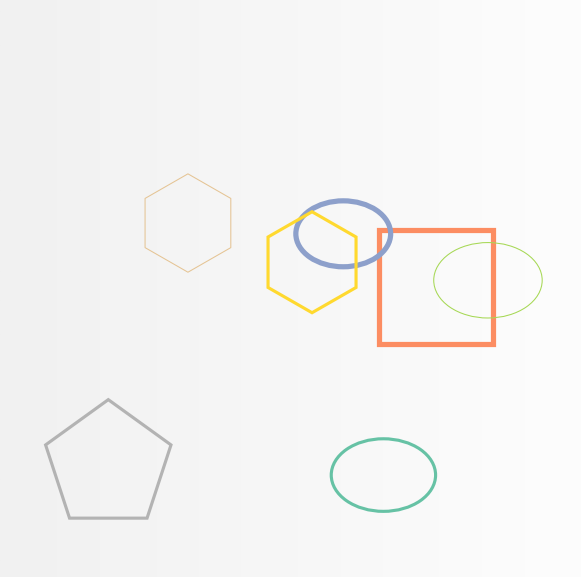[{"shape": "oval", "thickness": 1.5, "radius": 0.45, "center": [0.66, 0.177]}, {"shape": "square", "thickness": 2.5, "radius": 0.49, "center": [0.75, 0.502]}, {"shape": "oval", "thickness": 2.5, "radius": 0.41, "center": [0.591, 0.594]}, {"shape": "oval", "thickness": 0.5, "radius": 0.47, "center": [0.84, 0.514]}, {"shape": "hexagon", "thickness": 1.5, "radius": 0.44, "center": [0.537, 0.545]}, {"shape": "hexagon", "thickness": 0.5, "radius": 0.43, "center": [0.323, 0.613]}, {"shape": "pentagon", "thickness": 1.5, "radius": 0.57, "center": [0.186, 0.194]}]